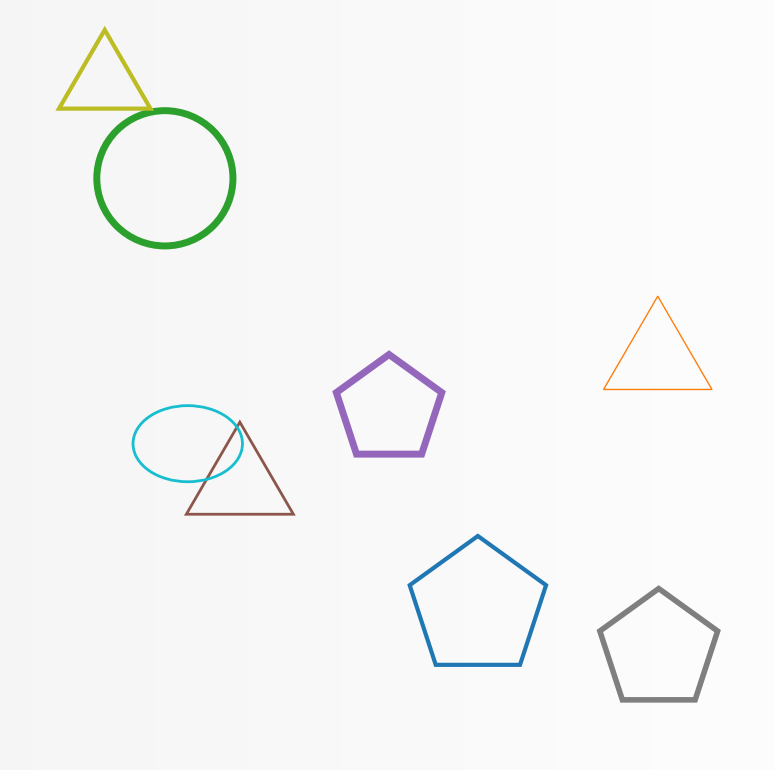[{"shape": "pentagon", "thickness": 1.5, "radius": 0.46, "center": [0.617, 0.211]}, {"shape": "triangle", "thickness": 0.5, "radius": 0.4, "center": [0.849, 0.535]}, {"shape": "circle", "thickness": 2.5, "radius": 0.44, "center": [0.213, 0.768]}, {"shape": "pentagon", "thickness": 2.5, "radius": 0.36, "center": [0.502, 0.468]}, {"shape": "triangle", "thickness": 1, "radius": 0.4, "center": [0.309, 0.372]}, {"shape": "pentagon", "thickness": 2, "radius": 0.4, "center": [0.85, 0.156]}, {"shape": "triangle", "thickness": 1.5, "radius": 0.34, "center": [0.135, 0.893]}, {"shape": "oval", "thickness": 1, "radius": 0.35, "center": [0.242, 0.424]}]